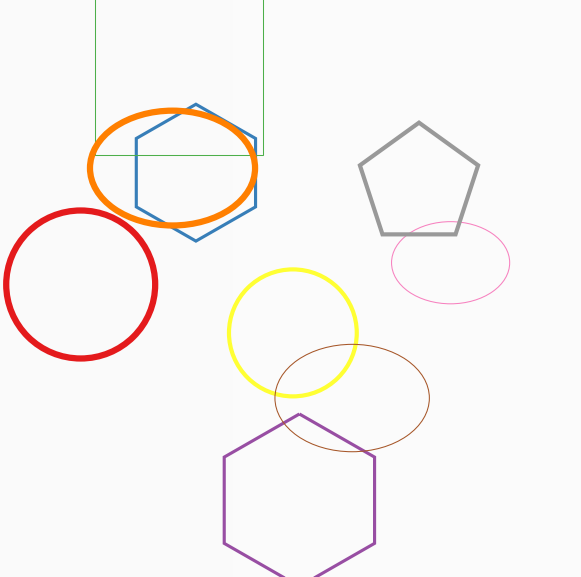[{"shape": "circle", "thickness": 3, "radius": 0.64, "center": [0.139, 0.507]}, {"shape": "hexagon", "thickness": 1.5, "radius": 0.59, "center": [0.337, 0.7]}, {"shape": "square", "thickness": 0.5, "radius": 0.73, "center": [0.308, 0.876]}, {"shape": "hexagon", "thickness": 1.5, "radius": 0.75, "center": [0.515, 0.133]}, {"shape": "oval", "thickness": 3, "radius": 0.71, "center": [0.297, 0.708]}, {"shape": "circle", "thickness": 2, "radius": 0.55, "center": [0.504, 0.423]}, {"shape": "oval", "thickness": 0.5, "radius": 0.66, "center": [0.606, 0.31]}, {"shape": "oval", "thickness": 0.5, "radius": 0.51, "center": [0.775, 0.544]}, {"shape": "pentagon", "thickness": 2, "radius": 0.53, "center": [0.721, 0.68]}]